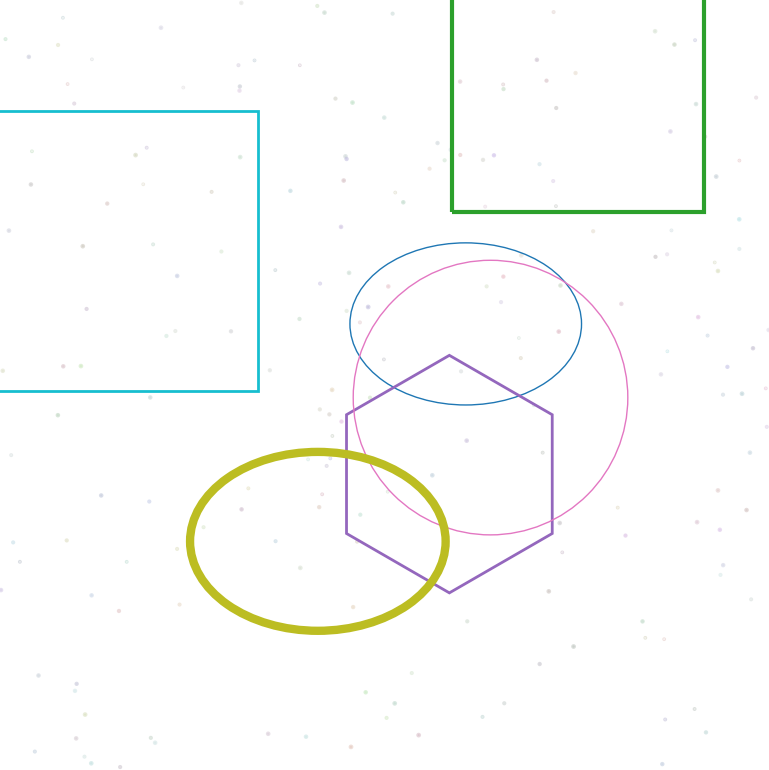[{"shape": "oval", "thickness": 0.5, "radius": 0.75, "center": [0.605, 0.579]}, {"shape": "square", "thickness": 1.5, "radius": 0.82, "center": [0.75, 0.888]}, {"shape": "hexagon", "thickness": 1, "radius": 0.77, "center": [0.584, 0.384]}, {"shape": "circle", "thickness": 0.5, "radius": 0.89, "center": [0.637, 0.484]}, {"shape": "oval", "thickness": 3, "radius": 0.83, "center": [0.413, 0.297]}, {"shape": "square", "thickness": 1, "radius": 0.91, "center": [0.153, 0.674]}]